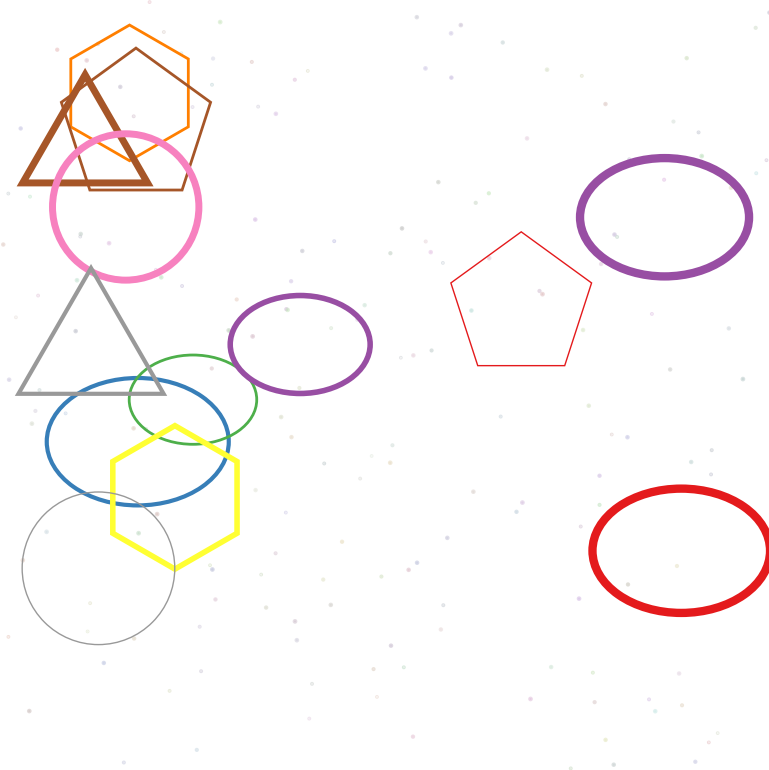[{"shape": "pentagon", "thickness": 0.5, "radius": 0.48, "center": [0.677, 0.603]}, {"shape": "oval", "thickness": 3, "radius": 0.58, "center": [0.885, 0.285]}, {"shape": "oval", "thickness": 1.5, "radius": 0.59, "center": [0.179, 0.426]}, {"shape": "oval", "thickness": 1, "radius": 0.41, "center": [0.251, 0.481]}, {"shape": "oval", "thickness": 2, "radius": 0.45, "center": [0.39, 0.553]}, {"shape": "oval", "thickness": 3, "radius": 0.55, "center": [0.863, 0.718]}, {"shape": "hexagon", "thickness": 1, "radius": 0.44, "center": [0.168, 0.879]}, {"shape": "hexagon", "thickness": 2, "radius": 0.47, "center": [0.227, 0.354]}, {"shape": "triangle", "thickness": 2.5, "radius": 0.47, "center": [0.111, 0.809]}, {"shape": "pentagon", "thickness": 1, "radius": 0.51, "center": [0.177, 0.836]}, {"shape": "circle", "thickness": 2.5, "radius": 0.48, "center": [0.163, 0.731]}, {"shape": "circle", "thickness": 0.5, "radius": 0.5, "center": [0.128, 0.262]}, {"shape": "triangle", "thickness": 1.5, "radius": 0.54, "center": [0.118, 0.543]}]